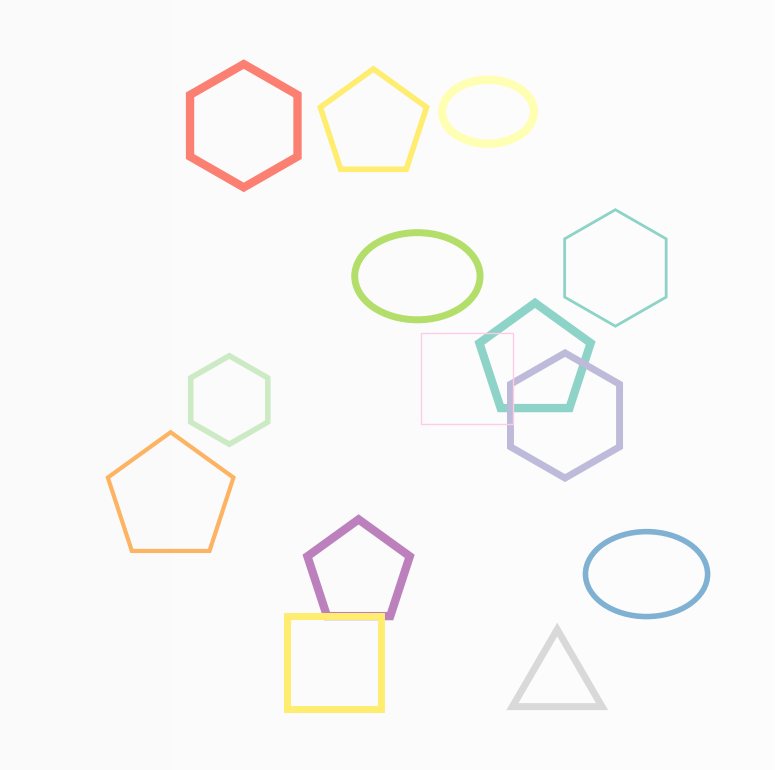[{"shape": "pentagon", "thickness": 3, "radius": 0.38, "center": [0.69, 0.531]}, {"shape": "hexagon", "thickness": 1, "radius": 0.38, "center": [0.794, 0.652]}, {"shape": "oval", "thickness": 3, "radius": 0.3, "center": [0.63, 0.855]}, {"shape": "hexagon", "thickness": 2.5, "radius": 0.41, "center": [0.729, 0.46]}, {"shape": "hexagon", "thickness": 3, "radius": 0.4, "center": [0.315, 0.837]}, {"shape": "oval", "thickness": 2, "radius": 0.39, "center": [0.834, 0.254]}, {"shape": "pentagon", "thickness": 1.5, "radius": 0.43, "center": [0.22, 0.353]}, {"shape": "oval", "thickness": 2.5, "radius": 0.4, "center": [0.539, 0.641]}, {"shape": "square", "thickness": 0.5, "radius": 0.3, "center": [0.603, 0.508]}, {"shape": "triangle", "thickness": 2.5, "radius": 0.33, "center": [0.719, 0.116]}, {"shape": "pentagon", "thickness": 3, "radius": 0.35, "center": [0.463, 0.256]}, {"shape": "hexagon", "thickness": 2, "radius": 0.29, "center": [0.296, 0.481]}, {"shape": "pentagon", "thickness": 2, "radius": 0.36, "center": [0.482, 0.838]}, {"shape": "square", "thickness": 2.5, "radius": 0.3, "center": [0.431, 0.14]}]